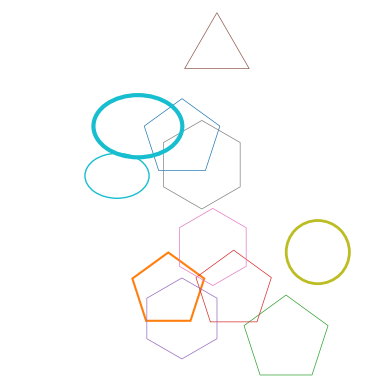[{"shape": "pentagon", "thickness": 0.5, "radius": 0.52, "center": [0.473, 0.641]}, {"shape": "pentagon", "thickness": 1.5, "radius": 0.49, "center": [0.437, 0.246]}, {"shape": "pentagon", "thickness": 0.5, "radius": 0.57, "center": [0.743, 0.119]}, {"shape": "pentagon", "thickness": 0.5, "radius": 0.51, "center": [0.607, 0.247]}, {"shape": "hexagon", "thickness": 0.5, "radius": 0.53, "center": [0.473, 0.173]}, {"shape": "triangle", "thickness": 0.5, "radius": 0.48, "center": [0.563, 0.87]}, {"shape": "hexagon", "thickness": 0.5, "radius": 0.5, "center": [0.553, 0.358]}, {"shape": "hexagon", "thickness": 0.5, "radius": 0.57, "center": [0.524, 0.572]}, {"shape": "circle", "thickness": 2, "radius": 0.41, "center": [0.825, 0.345]}, {"shape": "oval", "thickness": 1, "radius": 0.42, "center": [0.304, 0.543]}, {"shape": "oval", "thickness": 3, "radius": 0.58, "center": [0.358, 0.672]}]